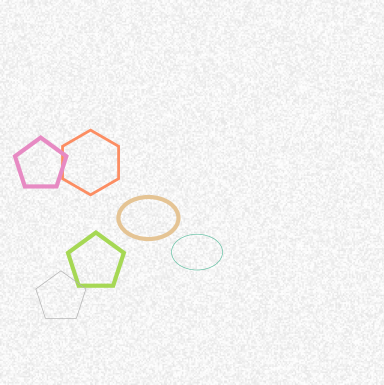[{"shape": "oval", "thickness": 0.5, "radius": 0.33, "center": [0.512, 0.345]}, {"shape": "hexagon", "thickness": 2, "radius": 0.42, "center": [0.235, 0.578]}, {"shape": "pentagon", "thickness": 3, "radius": 0.35, "center": [0.106, 0.572]}, {"shape": "pentagon", "thickness": 3, "radius": 0.38, "center": [0.249, 0.32]}, {"shape": "oval", "thickness": 3, "radius": 0.39, "center": [0.386, 0.434]}, {"shape": "pentagon", "thickness": 0.5, "radius": 0.34, "center": [0.158, 0.228]}]